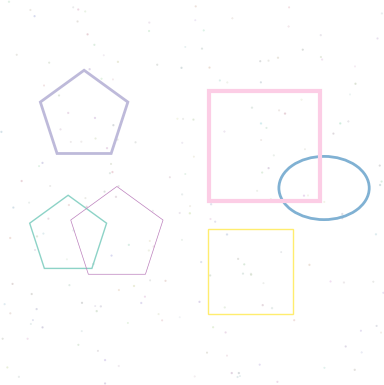[{"shape": "pentagon", "thickness": 1, "radius": 0.53, "center": [0.177, 0.388]}, {"shape": "pentagon", "thickness": 2, "radius": 0.6, "center": [0.218, 0.698]}, {"shape": "oval", "thickness": 2, "radius": 0.59, "center": [0.842, 0.512]}, {"shape": "square", "thickness": 3, "radius": 0.72, "center": [0.687, 0.62]}, {"shape": "pentagon", "thickness": 0.5, "radius": 0.63, "center": [0.304, 0.39]}, {"shape": "square", "thickness": 1, "radius": 0.55, "center": [0.65, 0.295]}]